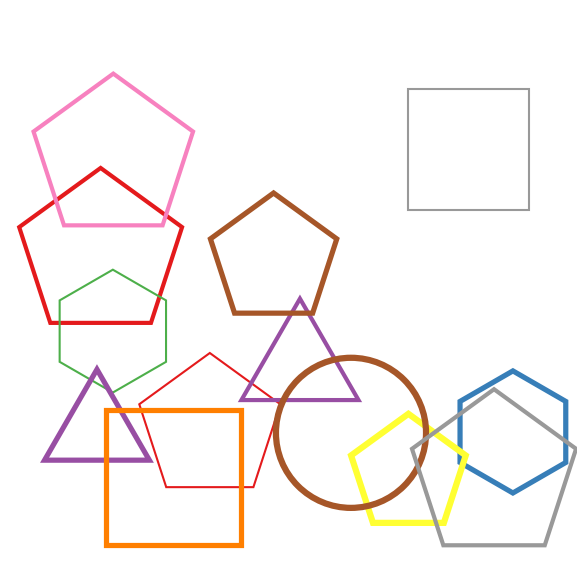[{"shape": "pentagon", "thickness": 2, "radius": 0.74, "center": [0.174, 0.56]}, {"shape": "pentagon", "thickness": 1, "radius": 0.64, "center": [0.363, 0.259]}, {"shape": "hexagon", "thickness": 2.5, "radius": 0.53, "center": [0.888, 0.251]}, {"shape": "hexagon", "thickness": 1, "radius": 0.53, "center": [0.195, 0.426]}, {"shape": "triangle", "thickness": 2, "radius": 0.59, "center": [0.519, 0.365]}, {"shape": "triangle", "thickness": 2.5, "radius": 0.52, "center": [0.168, 0.255]}, {"shape": "square", "thickness": 2.5, "radius": 0.59, "center": [0.3, 0.172]}, {"shape": "pentagon", "thickness": 3, "radius": 0.52, "center": [0.707, 0.178]}, {"shape": "pentagon", "thickness": 2.5, "radius": 0.58, "center": [0.474, 0.55]}, {"shape": "circle", "thickness": 3, "radius": 0.65, "center": [0.608, 0.25]}, {"shape": "pentagon", "thickness": 2, "radius": 0.73, "center": [0.196, 0.726]}, {"shape": "pentagon", "thickness": 2, "radius": 0.75, "center": [0.855, 0.176]}, {"shape": "square", "thickness": 1, "radius": 0.52, "center": [0.811, 0.74]}]